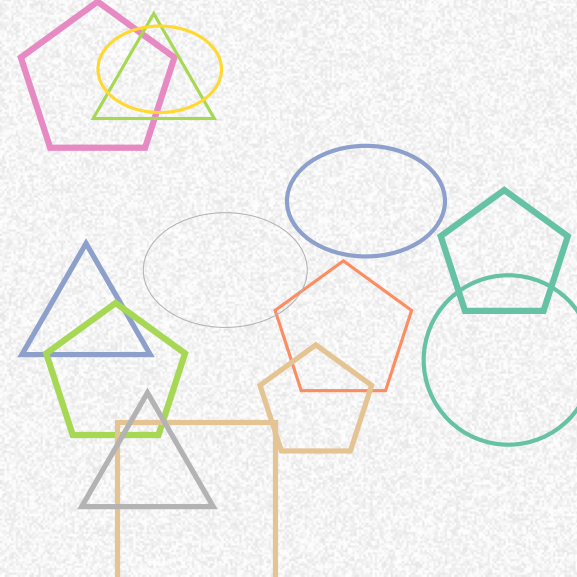[{"shape": "circle", "thickness": 2, "radius": 0.73, "center": [0.88, 0.376]}, {"shape": "pentagon", "thickness": 3, "radius": 0.58, "center": [0.873, 0.554]}, {"shape": "pentagon", "thickness": 1.5, "radius": 0.62, "center": [0.595, 0.423]}, {"shape": "triangle", "thickness": 2.5, "radius": 0.64, "center": [0.149, 0.449]}, {"shape": "oval", "thickness": 2, "radius": 0.68, "center": [0.634, 0.651]}, {"shape": "pentagon", "thickness": 3, "radius": 0.7, "center": [0.169, 0.856]}, {"shape": "triangle", "thickness": 1.5, "radius": 0.61, "center": [0.266, 0.855]}, {"shape": "pentagon", "thickness": 3, "radius": 0.63, "center": [0.2, 0.348]}, {"shape": "oval", "thickness": 1.5, "radius": 0.53, "center": [0.277, 0.879]}, {"shape": "pentagon", "thickness": 2.5, "radius": 0.51, "center": [0.547, 0.3]}, {"shape": "square", "thickness": 2.5, "radius": 0.68, "center": [0.339, 0.133]}, {"shape": "triangle", "thickness": 2.5, "radius": 0.66, "center": [0.255, 0.188]}, {"shape": "oval", "thickness": 0.5, "radius": 0.71, "center": [0.39, 0.531]}]